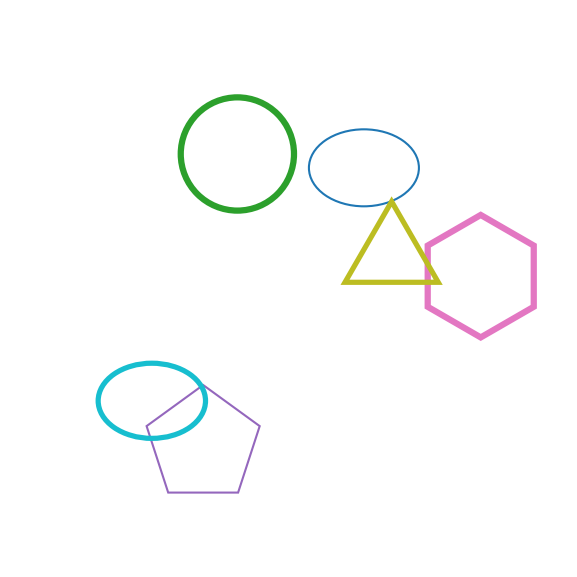[{"shape": "oval", "thickness": 1, "radius": 0.48, "center": [0.63, 0.709]}, {"shape": "circle", "thickness": 3, "radius": 0.49, "center": [0.411, 0.732]}, {"shape": "pentagon", "thickness": 1, "radius": 0.51, "center": [0.352, 0.229]}, {"shape": "hexagon", "thickness": 3, "radius": 0.53, "center": [0.832, 0.521]}, {"shape": "triangle", "thickness": 2.5, "radius": 0.47, "center": [0.678, 0.557]}, {"shape": "oval", "thickness": 2.5, "radius": 0.46, "center": [0.263, 0.305]}]